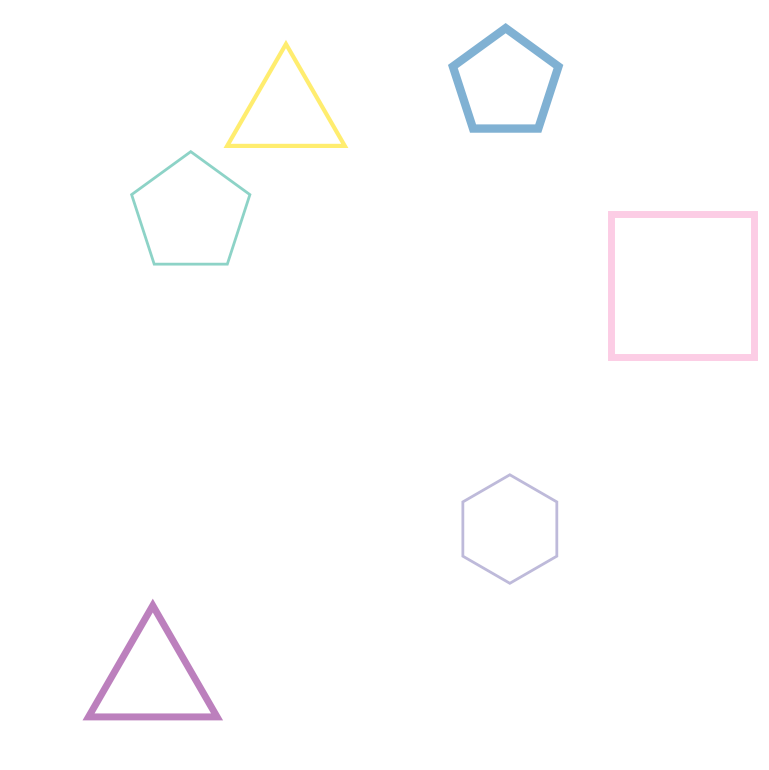[{"shape": "pentagon", "thickness": 1, "radius": 0.4, "center": [0.248, 0.722]}, {"shape": "hexagon", "thickness": 1, "radius": 0.35, "center": [0.662, 0.313]}, {"shape": "pentagon", "thickness": 3, "radius": 0.36, "center": [0.657, 0.891]}, {"shape": "square", "thickness": 2.5, "radius": 0.46, "center": [0.886, 0.629]}, {"shape": "triangle", "thickness": 2.5, "radius": 0.48, "center": [0.198, 0.117]}, {"shape": "triangle", "thickness": 1.5, "radius": 0.44, "center": [0.371, 0.855]}]